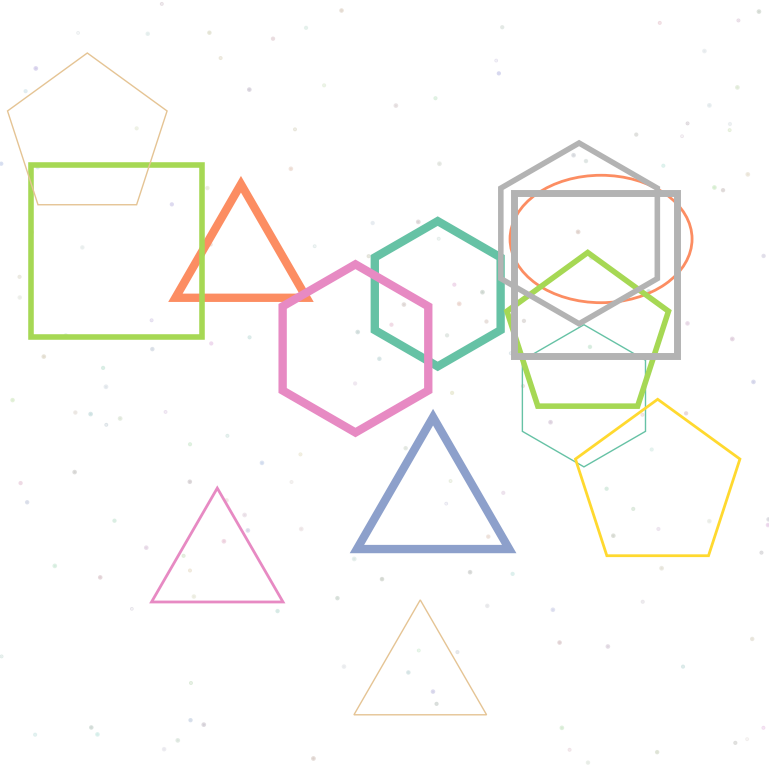[{"shape": "hexagon", "thickness": 3, "radius": 0.47, "center": [0.568, 0.618]}, {"shape": "hexagon", "thickness": 0.5, "radius": 0.46, "center": [0.758, 0.486]}, {"shape": "triangle", "thickness": 3, "radius": 0.49, "center": [0.313, 0.662]}, {"shape": "oval", "thickness": 1, "radius": 0.59, "center": [0.781, 0.69]}, {"shape": "triangle", "thickness": 3, "radius": 0.57, "center": [0.562, 0.344]}, {"shape": "triangle", "thickness": 1, "radius": 0.49, "center": [0.282, 0.267]}, {"shape": "hexagon", "thickness": 3, "radius": 0.55, "center": [0.462, 0.547]}, {"shape": "square", "thickness": 2, "radius": 0.56, "center": [0.151, 0.674]}, {"shape": "pentagon", "thickness": 2, "radius": 0.55, "center": [0.763, 0.562]}, {"shape": "pentagon", "thickness": 1, "radius": 0.56, "center": [0.854, 0.369]}, {"shape": "pentagon", "thickness": 0.5, "radius": 0.54, "center": [0.113, 0.822]}, {"shape": "triangle", "thickness": 0.5, "radius": 0.5, "center": [0.546, 0.121]}, {"shape": "hexagon", "thickness": 2, "radius": 0.59, "center": [0.752, 0.697]}, {"shape": "square", "thickness": 2.5, "radius": 0.53, "center": [0.774, 0.643]}]